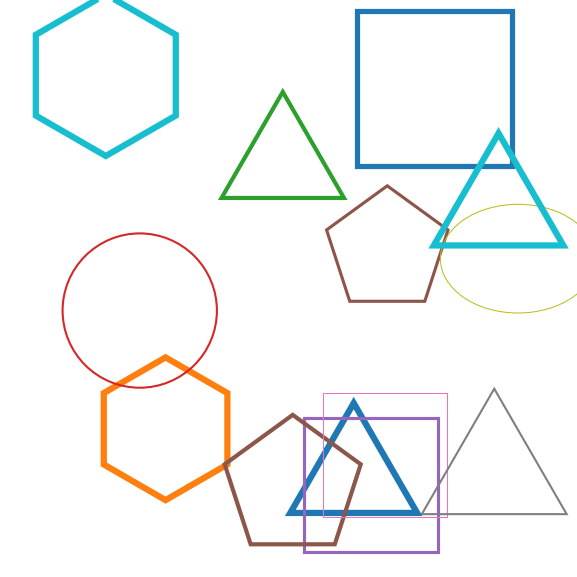[{"shape": "square", "thickness": 2.5, "radius": 0.67, "center": [0.752, 0.846]}, {"shape": "triangle", "thickness": 3, "radius": 0.63, "center": [0.613, 0.174]}, {"shape": "hexagon", "thickness": 3, "radius": 0.62, "center": [0.287, 0.257]}, {"shape": "triangle", "thickness": 2, "radius": 0.61, "center": [0.49, 0.718]}, {"shape": "circle", "thickness": 1, "radius": 0.67, "center": [0.242, 0.461]}, {"shape": "square", "thickness": 1.5, "radius": 0.58, "center": [0.642, 0.159]}, {"shape": "pentagon", "thickness": 2, "radius": 0.62, "center": [0.507, 0.157]}, {"shape": "pentagon", "thickness": 1.5, "radius": 0.55, "center": [0.671, 0.567]}, {"shape": "square", "thickness": 0.5, "radius": 0.54, "center": [0.667, 0.212]}, {"shape": "triangle", "thickness": 1, "radius": 0.72, "center": [0.856, 0.181]}, {"shape": "oval", "thickness": 0.5, "radius": 0.67, "center": [0.897, 0.551]}, {"shape": "hexagon", "thickness": 3, "radius": 0.7, "center": [0.183, 0.869]}, {"shape": "triangle", "thickness": 3, "radius": 0.65, "center": [0.863, 0.639]}]